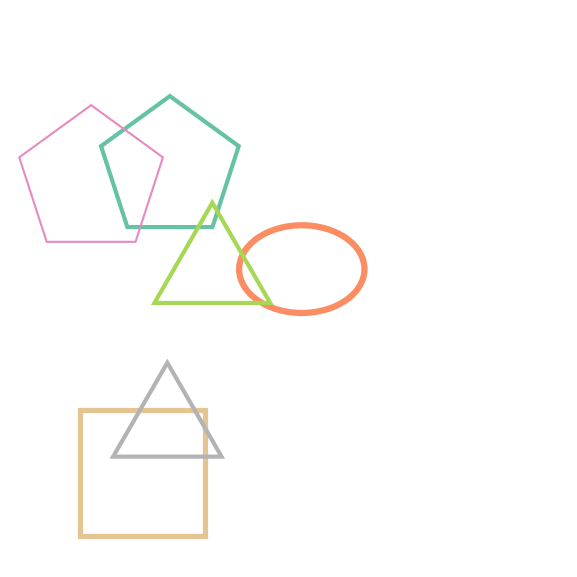[{"shape": "pentagon", "thickness": 2, "radius": 0.63, "center": [0.294, 0.707]}, {"shape": "oval", "thickness": 3, "radius": 0.54, "center": [0.523, 0.533]}, {"shape": "pentagon", "thickness": 1, "radius": 0.65, "center": [0.158, 0.686]}, {"shape": "triangle", "thickness": 2, "radius": 0.58, "center": [0.368, 0.532]}, {"shape": "square", "thickness": 2.5, "radius": 0.54, "center": [0.246, 0.18]}, {"shape": "triangle", "thickness": 2, "radius": 0.54, "center": [0.29, 0.263]}]